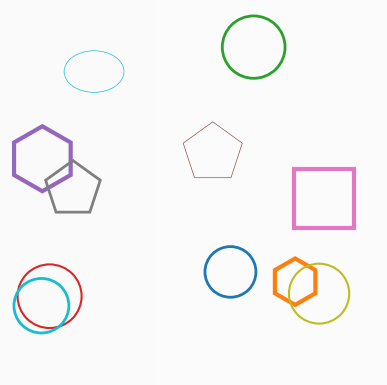[{"shape": "circle", "thickness": 2, "radius": 0.33, "center": [0.595, 0.294]}, {"shape": "hexagon", "thickness": 3, "radius": 0.3, "center": [0.762, 0.268]}, {"shape": "circle", "thickness": 2, "radius": 0.41, "center": [0.655, 0.878]}, {"shape": "circle", "thickness": 1.5, "radius": 0.41, "center": [0.128, 0.231]}, {"shape": "hexagon", "thickness": 3, "radius": 0.42, "center": [0.109, 0.588]}, {"shape": "pentagon", "thickness": 0.5, "radius": 0.4, "center": [0.549, 0.603]}, {"shape": "square", "thickness": 3, "radius": 0.39, "center": [0.836, 0.484]}, {"shape": "pentagon", "thickness": 2, "radius": 0.37, "center": [0.188, 0.509]}, {"shape": "circle", "thickness": 1.5, "radius": 0.39, "center": [0.823, 0.237]}, {"shape": "circle", "thickness": 2, "radius": 0.35, "center": [0.107, 0.206]}, {"shape": "oval", "thickness": 0.5, "radius": 0.39, "center": [0.243, 0.814]}]